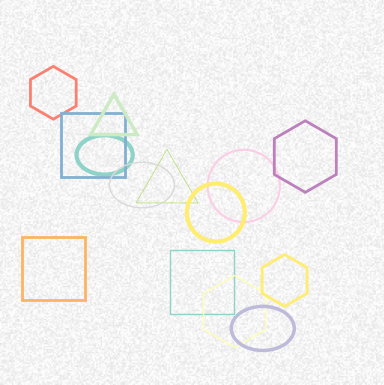[{"shape": "square", "thickness": 1, "radius": 0.42, "center": [0.524, 0.267]}, {"shape": "oval", "thickness": 3, "radius": 0.37, "center": [0.272, 0.598]}, {"shape": "hexagon", "thickness": 1, "radius": 0.47, "center": [0.609, 0.191]}, {"shape": "oval", "thickness": 2.5, "radius": 0.41, "center": [0.683, 0.147]}, {"shape": "hexagon", "thickness": 2, "radius": 0.34, "center": [0.138, 0.759]}, {"shape": "square", "thickness": 2, "radius": 0.42, "center": [0.242, 0.624]}, {"shape": "square", "thickness": 2, "radius": 0.41, "center": [0.139, 0.303]}, {"shape": "triangle", "thickness": 0.5, "radius": 0.46, "center": [0.434, 0.519]}, {"shape": "circle", "thickness": 1.5, "radius": 0.47, "center": [0.633, 0.517]}, {"shape": "oval", "thickness": 1, "radius": 0.42, "center": [0.369, 0.519]}, {"shape": "hexagon", "thickness": 2, "radius": 0.46, "center": [0.793, 0.593]}, {"shape": "triangle", "thickness": 2.5, "radius": 0.35, "center": [0.296, 0.685]}, {"shape": "circle", "thickness": 3, "radius": 0.38, "center": [0.561, 0.448]}, {"shape": "hexagon", "thickness": 2, "radius": 0.34, "center": [0.739, 0.272]}]